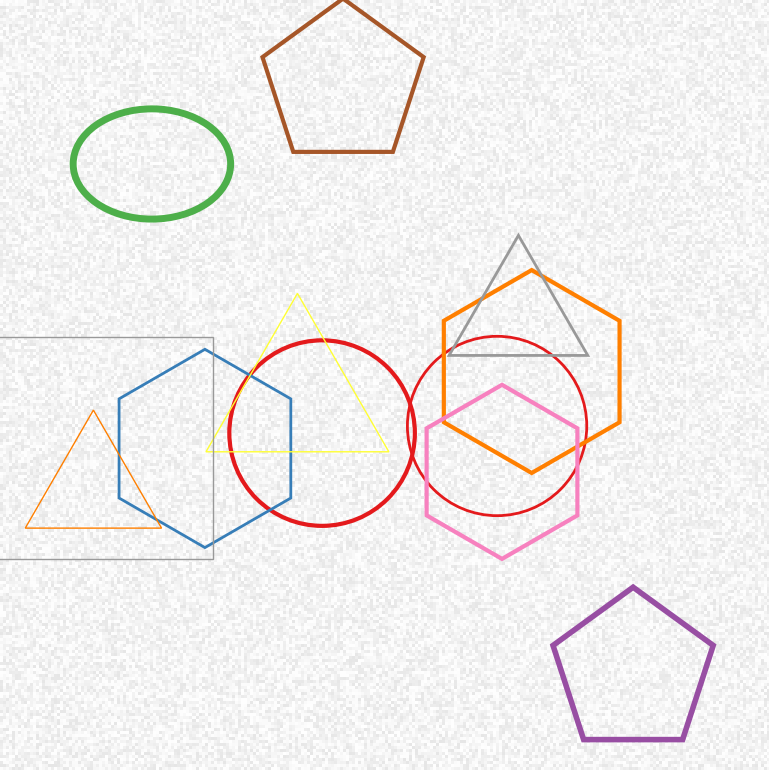[{"shape": "circle", "thickness": 1, "radius": 0.58, "center": [0.646, 0.447]}, {"shape": "circle", "thickness": 1.5, "radius": 0.6, "center": [0.418, 0.438]}, {"shape": "hexagon", "thickness": 1, "radius": 0.64, "center": [0.266, 0.418]}, {"shape": "oval", "thickness": 2.5, "radius": 0.51, "center": [0.197, 0.787]}, {"shape": "pentagon", "thickness": 2, "radius": 0.55, "center": [0.822, 0.128]}, {"shape": "hexagon", "thickness": 1.5, "radius": 0.66, "center": [0.691, 0.517]}, {"shape": "triangle", "thickness": 0.5, "radius": 0.51, "center": [0.121, 0.365]}, {"shape": "triangle", "thickness": 0.5, "radius": 0.69, "center": [0.386, 0.482]}, {"shape": "pentagon", "thickness": 1.5, "radius": 0.55, "center": [0.446, 0.892]}, {"shape": "hexagon", "thickness": 1.5, "radius": 0.57, "center": [0.652, 0.387]}, {"shape": "square", "thickness": 0.5, "radius": 0.72, "center": [0.132, 0.418]}, {"shape": "triangle", "thickness": 1, "radius": 0.52, "center": [0.673, 0.59]}]